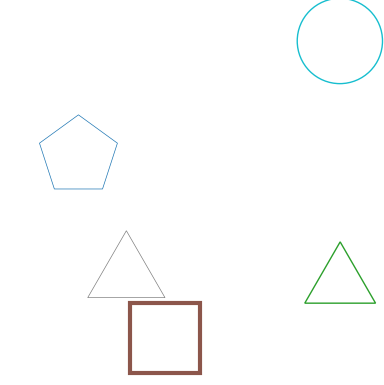[{"shape": "pentagon", "thickness": 0.5, "radius": 0.53, "center": [0.204, 0.595]}, {"shape": "triangle", "thickness": 1, "radius": 0.53, "center": [0.884, 0.266]}, {"shape": "square", "thickness": 3, "radius": 0.46, "center": [0.428, 0.122]}, {"shape": "triangle", "thickness": 0.5, "radius": 0.58, "center": [0.328, 0.285]}, {"shape": "circle", "thickness": 1, "radius": 0.55, "center": [0.883, 0.894]}]